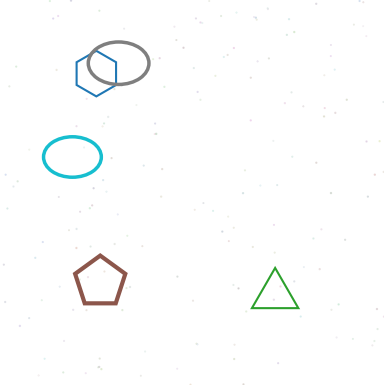[{"shape": "hexagon", "thickness": 1.5, "radius": 0.3, "center": [0.25, 0.809]}, {"shape": "triangle", "thickness": 1.5, "radius": 0.35, "center": [0.715, 0.234]}, {"shape": "pentagon", "thickness": 3, "radius": 0.34, "center": [0.26, 0.268]}, {"shape": "oval", "thickness": 2.5, "radius": 0.39, "center": [0.308, 0.836]}, {"shape": "oval", "thickness": 2.5, "radius": 0.38, "center": [0.188, 0.592]}]